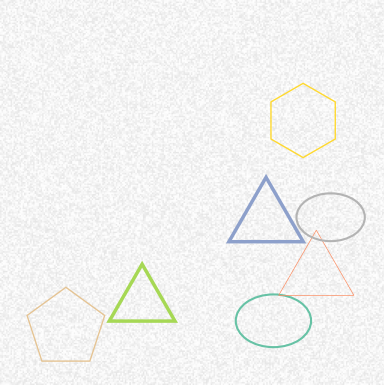[{"shape": "oval", "thickness": 1.5, "radius": 0.49, "center": [0.71, 0.167]}, {"shape": "triangle", "thickness": 0.5, "radius": 0.56, "center": [0.822, 0.289]}, {"shape": "triangle", "thickness": 2.5, "radius": 0.56, "center": [0.691, 0.428]}, {"shape": "triangle", "thickness": 2.5, "radius": 0.49, "center": [0.369, 0.215]}, {"shape": "hexagon", "thickness": 1, "radius": 0.48, "center": [0.787, 0.687]}, {"shape": "pentagon", "thickness": 1, "radius": 0.53, "center": [0.171, 0.148]}, {"shape": "oval", "thickness": 1.5, "radius": 0.44, "center": [0.859, 0.436]}]